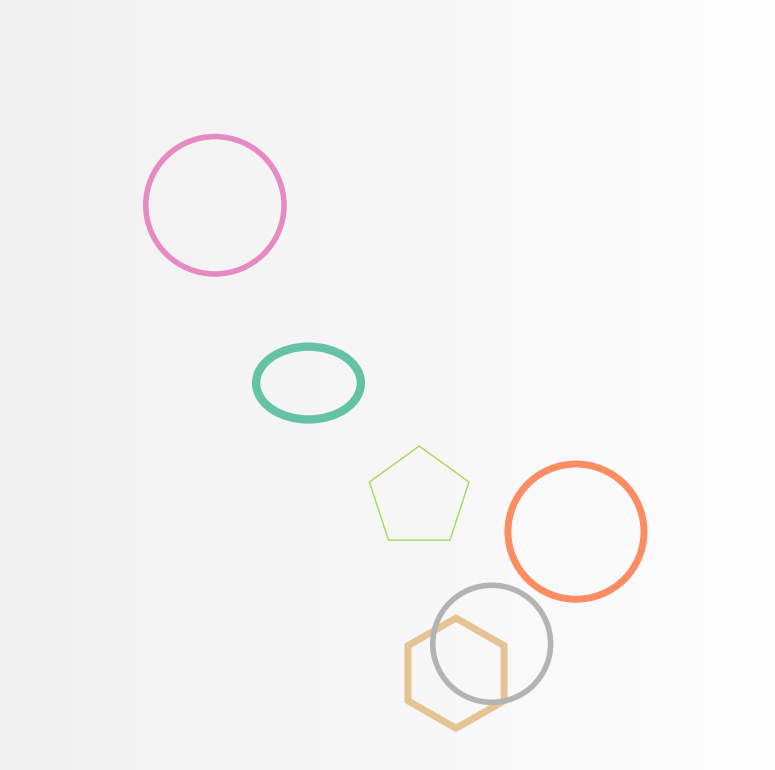[{"shape": "oval", "thickness": 3, "radius": 0.34, "center": [0.398, 0.503]}, {"shape": "circle", "thickness": 2.5, "radius": 0.44, "center": [0.743, 0.31]}, {"shape": "circle", "thickness": 2, "radius": 0.45, "center": [0.277, 0.733]}, {"shape": "pentagon", "thickness": 0.5, "radius": 0.34, "center": [0.541, 0.353]}, {"shape": "hexagon", "thickness": 2.5, "radius": 0.36, "center": [0.588, 0.126]}, {"shape": "circle", "thickness": 2, "radius": 0.38, "center": [0.634, 0.164]}]